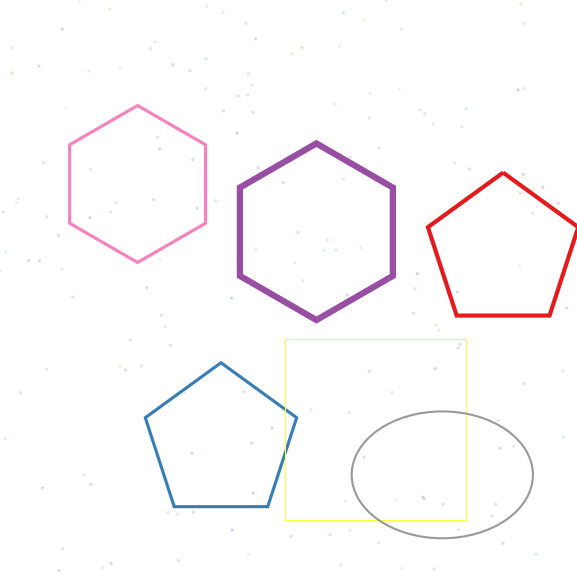[{"shape": "pentagon", "thickness": 2, "radius": 0.68, "center": [0.871, 0.563]}, {"shape": "pentagon", "thickness": 1.5, "radius": 0.69, "center": [0.383, 0.233]}, {"shape": "hexagon", "thickness": 3, "radius": 0.76, "center": [0.548, 0.598]}, {"shape": "square", "thickness": 0.5, "radius": 0.79, "center": [0.65, 0.255]}, {"shape": "hexagon", "thickness": 1.5, "radius": 0.68, "center": [0.238, 0.681]}, {"shape": "oval", "thickness": 1, "radius": 0.78, "center": [0.766, 0.177]}]